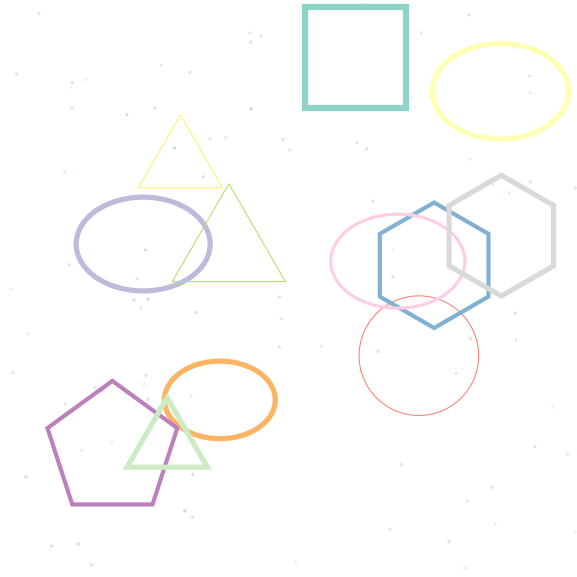[{"shape": "square", "thickness": 3, "radius": 0.44, "center": [0.615, 0.899]}, {"shape": "oval", "thickness": 2.5, "radius": 0.59, "center": [0.866, 0.841]}, {"shape": "oval", "thickness": 2.5, "radius": 0.58, "center": [0.248, 0.577]}, {"shape": "circle", "thickness": 0.5, "radius": 0.52, "center": [0.725, 0.383]}, {"shape": "hexagon", "thickness": 2, "radius": 0.54, "center": [0.752, 0.54]}, {"shape": "oval", "thickness": 2.5, "radius": 0.48, "center": [0.381, 0.307]}, {"shape": "triangle", "thickness": 0.5, "radius": 0.57, "center": [0.396, 0.568]}, {"shape": "oval", "thickness": 1.5, "radius": 0.58, "center": [0.689, 0.547]}, {"shape": "hexagon", "thickness": 2.5, "radius": 0.52, "center": [0.868, 0.591]}, {"shape": "pentagon", "thickness": 2, "radius": 0.59, "center": [0.195, 0.221]}, {"shape": "triangle", "thickness": 2.5, "radius": 0.4, "center": [0.289, 0.23]}, {"shape": "triangle", "thickness": 0.5, "radius": 0.42, "center": [0.312, 0.716]}]